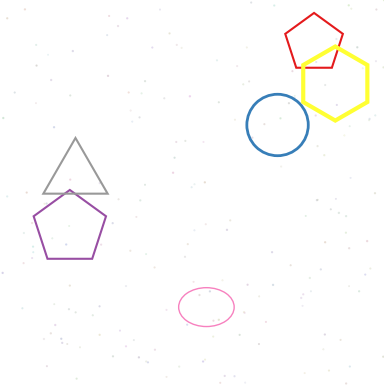[{"shape": "pentagon", "thickness": 1.5, "radius": 0.39, "center": [0.816, 0.888]}, {"shape": "circle", "thickness": 2, "radius": 0.4, "center": [0.721, 0.675]}, {"shape": "pentagon", "thickness": 1.5, "radius": 0.49, "center": [0.181, 0.408]}, {"shape": "hexagon", "thickness": 3, "radius": 0.48, "center": [0.871, 0.783]}, {"shape": "oval", "thickness": 1, "radius": 0.36, "center": [0.536, 0.202]}, {"shape": "triangle", "thickness": 1.5, "radius": 0.48, "center": [0.196, 0.545]}]